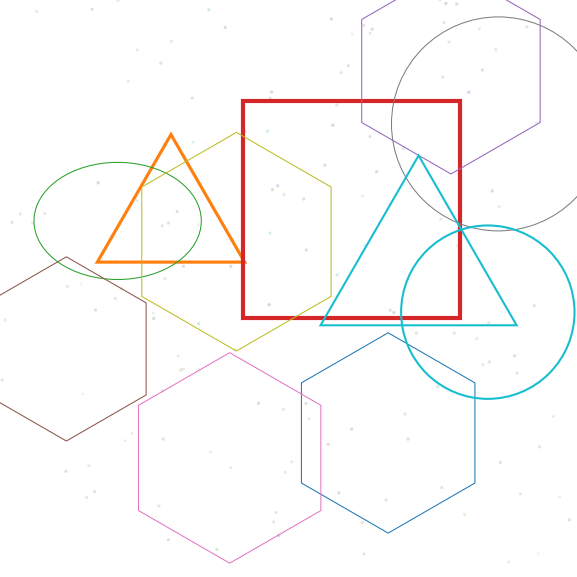[{"shape": "hexagon", "thickness": 0.5, "radius": 0.87, "center": [0.672, 0.249]}, {"shape": "triangle", "thickness": 1.5, "radius": 0.74, "center": [0.296, 0.619]}, {"shape": "oval", "thickness": 0.5, "radius": 0.72, "center": [0.204, 0.617]}, {"shape": "square", "thickness": 2, "radius": 0.94, "center": [0.609, 0.637]}, {"shape": "hexagon", "thickness": 0.5, "radius": 0.89, "center": [0.781, 0.876]}, {"shape": "hexagon", "thickness": 0.5, "radius": 0.8, "center": [0.115, 0.395]}, {"shape": "hexagon", "thickness": 0.5, "radius": 0.91, "center": [0.398, 0.206]}, {"shape": "circle", "thickness": 0.5, "radius": 0.93, "center": [0.863, 0.785]}, {"shape": "hexagon", "thickness": 0.5, "radius": 0.95, "center": [0.409, 0.581]}, {"shape": "circle", "thickness": 1, "radius": 0.75, "center": [0.845, 0.459]}, {"shape": "triangle", "thickness": 1, "radius": 0.98, "center": [0.725, 0.534]}]